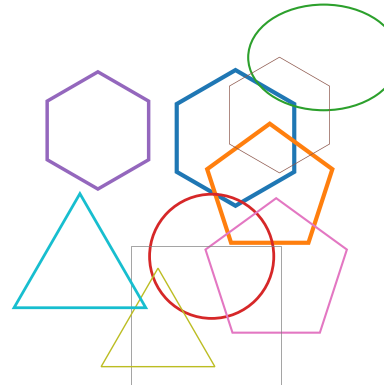[{"shape": "hexagon", "thickness": 3, "radius": 0.88, "center": [0.612, 0.642]}, {"shape": "pentagon", "thickness": 3, "radius": 0.85, "center": [0.701, 0.508]}, {"shape": "oval", "thickness": 1.5, "radius": 0.98, "center": [0.841, 0.851]}, {"shape": "circle", "thickness": 2, "radius": 0.81, "center": [0.55, 0.334]}, {"shape": "hexagon", "thickness": 2.5, "radius": 0.76, "center": [0.254, 0.661]}, {"shape": "hexagon", "thickness": 0.5, "radius": 0.75, "center": [0.726, 0.701]}, {"shape": "pentagon", "thickness": 1.5, "radius": 0.97, "center": [0.717, 0.292]}, {"shape": "square", "thickness": 0.5, "radius": 0.97, "center": [0.535, 0.165]}, {"shape": "triangle", "thickness": 1, "radius": 0.85, "center": [0.41, 0.133]}, {"shape": "triangle", "thickness": 2, "radius": 0.99, "center": [0.208, 0.299]}]